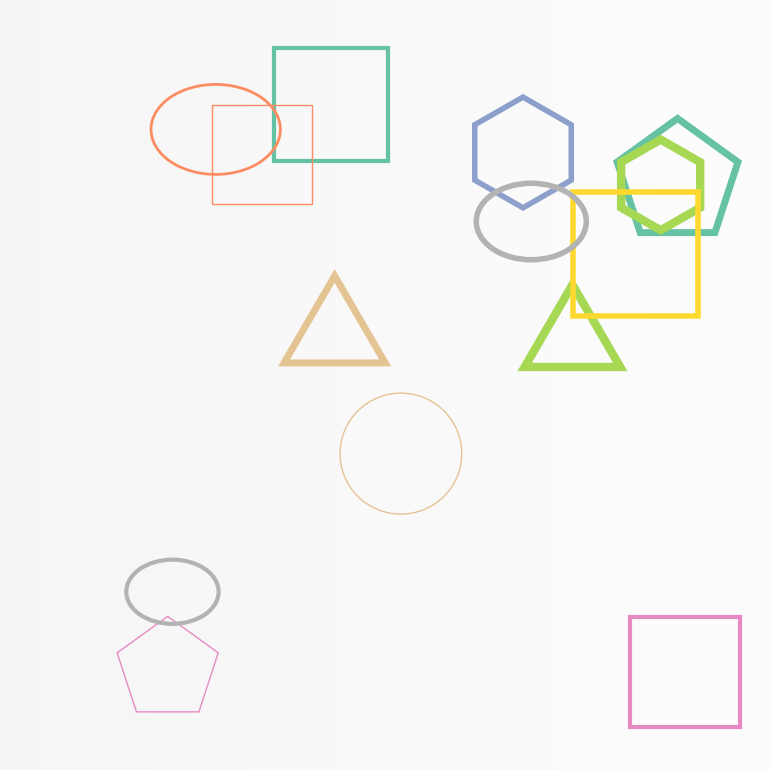[{"shape": "pentagon", "thickness": 2.5, "radius": 0.41, "center": [0.874, 0.764]}, {"shape": "square", "thickness": 1.5, "radius": 0.37, "center": [0.427, 0.864]}, {"shape": "square", "thickness": 0.5, "radius": 0.32, "center": [0.338, 0.799]}, {"shape": "oval", "thickness": 1, "radius": 0.42, "center": [0.278, 0.832]}, {"shape": "hexagon", "thickness": 2, "radius": 0.36, "center": [0.675, 0.802]}, {"shape": "pentagon", "thickness": 0.5, "radius": 0.34, "center": [0.216, 0.131]}, {"shape": "square", "thickness": 1.5, "radius": 0.36, "center": [0.884, 0.128]}, {"shape": "hexagon", "thickness": 3, "radius": 0.29, "center": [0.852, 0.76]}, {"shape": "triangle", "thickness": 3, "radius": 0.36, "center": [0.739, 0.559]}, {"shape": "square", "thickness": 2, "radius": 0.4, "center": [0.82, 0.67]}, {"shape": "circle", "thickness": 0.5, "radius": 0.39, "center": [0.517, 0.411]}, {"shape": "triangle", "thickness": 2.5, "radius": 0.38, "center": [0.432, 0.566]}, {"shape": "oval", "thickness": 1.5, "radius": 0.3, "center": [0.223, 0.232]}, {"shape": "oval", "thickness": 2, "radius": 0.36, "center": [0.686, 0.712]}]